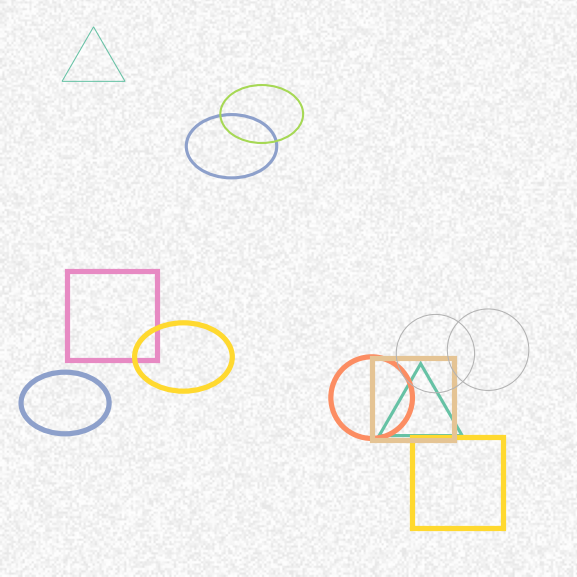[{"shape": "triangle", "thickness": 0.5, "radius": 0.31, "center": [0.162, 0.89]}, {"shape": "triangle", "thickness": 1.5, "radius": 0.41, "center": [0.728, 0.286]}, {"shape": "circle", "thickness": 2.5, "radius": 0.35, "center": [0.644, 0.311]}, {"shape": "oval", "thickness": 1.5, "radius": 0.39, "center": [0.401, 0.746]}, {"shape": "oval", "thickness": 2.5, "radius": 0.38, "center": [0.113, 0.301]}, {"shape": "square", "thickness": 2.5, "radius": 0.39, "center": [0.194, 0.453]}, {"shape": "oval", "thickness": 1, "radius": 0.36, "center": [0.453, 0.802]}, {"shape": "oval", "thickness": 2.5, "radius": 0.42, "center": [0.318, 0.381]}, {"shape": "square", "thickness": 2.5, "radius": 0.39, "center": [0.793, 0.163]}, {"shape": "square", "thickness": 2.5, "radius": 0.36, "center": [0.715, 0.308]}, {"shape": "circle", "thickness": 0.5, "radius": 0.34, "center": [0.754, 0.387]}, {"shape": "circle", "thickness": 0.5, "radius": 0.35, "center": [0.845, 0.394]}]